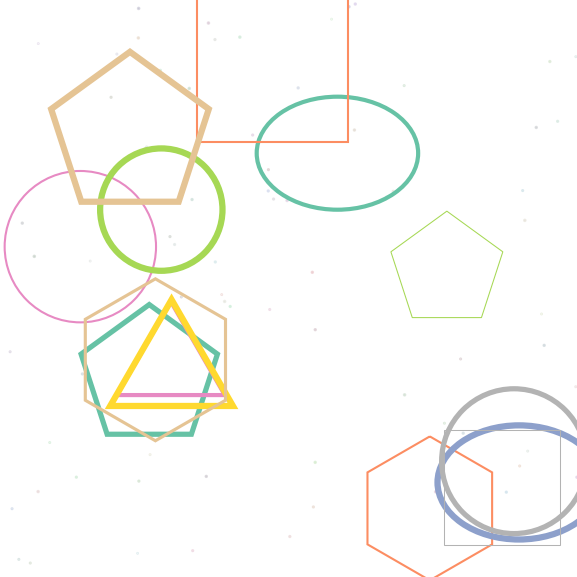[{"shape": "pentagon", "thickness": 2.5, "radius": 0.62, "center": [0.258, 0.348]}, {"shape": "oval", "thickness": 2, "radius": 0.7, "center": [0.584, 0.734]}, {"shape": "hexagon", "thickness": 1, "radius": 0.62, "center": [0.744, 0.119]}, {"shape": "square", "thickness": 1, "radius": 0.65, "center": [0.473, 0.884]}, {"shape": "oval", "thickness": 3, "radius": 0.71, "center": [0.899, 0.164]}, {"shape": "triangle", "thickness": 2, "radius": 0.54, "center": [0.296, 0.369]}, {"shape": "circle", "thickness": 1, "radius": 0.66, "center": [0.139, 0.572]}, {"shape": "circle", "thickness": 3, "radius": 0.53, "center": [0.279, 0.636]}, {"shape": "pentagon", "thickness": 0.5, "radius": 0.51, "center": [0.774, 0.532]}, {"shape": "triangle", "thickness": 3, "radius": 0.61, "center": [0.297, 0.358]}, {"shape": "hexagon", "thickness": 1.5, "radius": 0.7, "center": [0.269, 0.376]}, {"shape": "pentagon", "thickness": 3, "radius": 0.72, "center": [0.225, 0.766]}, {"shape": "circle", "thickness": 2.5, "radius": 0.63, "center": [0.89, 0.201]}, {"shape": "square", "thickness": 0.5, "radius": 0.5, "center": [0.869, 0.155]}]